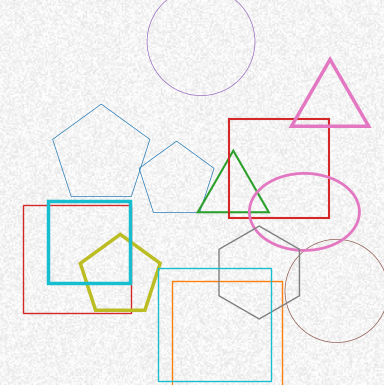[{"shape": "pentagon", "thickness": 0.5, "radius": 0.66, "center": [0.263, 0.597]}, {"shape": "pentagon", "thickness": 0.5, "radius": 0.51, "center": [0.459, 0.531]}, {"shape": "square", "thickness": 1, "radius": 0.71, "center": [0.589, 0.127]}, {"shape": "triangle", "thickness": 1.5, "radius": 0.53, "center": [0.606, 0.502]}, {"shape": "square", "thickness": 1.5, "radius": 0.65, "center": [0.724, 0.563]}, {"shape": "square", "thickness": 1, "radius": 0.7, "center": [0.199, 0.326]}, {"shape": "circle", "thickness": 0.5, "radius": 0.7, "center": [0.522, 0.892]}, {"shape": "circle", "thickness": 0.5, "radius": 0.67, "center": [0.874, 0.244]}, {"shape": "oval", "thickness": 2, "radius": 0.71, "center": [0.791, 0.45]}, {"shape": "triangle", "thickness": 2.5, "radius": 0.58, "center": [0.857, 0.73]}, {"shape": "hexagon", "thickness": 1, "radius": 0.6, "center": [0.673, 0.292]}, {"shape": "pentagon", "thickness": 2.5, "radius": 0.54, "center": [0.312, 0.282]}, {"shape": "square", "thickness": 2.5, "radius": 0.53, "center": [0.23, 0.372]}, {"shape": "square", "thickness": 1, "radius": 0.73, "center": [0.556, 0.158]}]